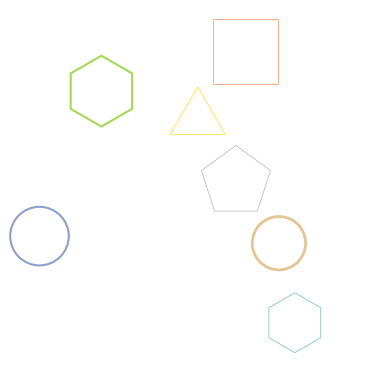[{"shape": "hexagon", "thickness": 0.5, "radius": 0.39, "center": [0.766, 0.162]}, {"shape": "square", "thickness": 0.5, "radius": 0.42, "center": [0.638, 0.866]}, {"shape": "circle", "thickness": 1.5, "radius": 0.38, "center": [0.103, 0.387]}, {"shape": "hexagon", "thickness": 1.5, "radius": 0.46, "center": [0.263, 0.763]}, {"shape": "triangle", "thickness": 0.5, "radius": 0.41, "center": [0.514, 0.692]}, {"shape": "circle", "thickness": 2, "radius": 0.35, "center": [0.724, 0.368]}, {"shape": "pentagon", "thickness": 0.5, "radius": 0.47, "center": [0.613, 0.528]}]